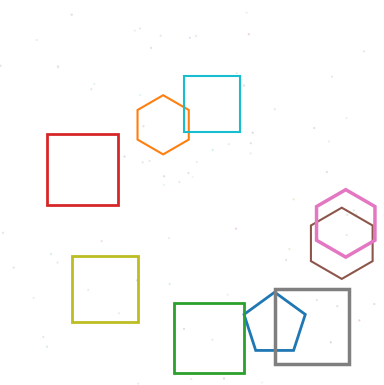[{"shape": "pentagon", "thickness": 2, "radius": 0.42, "center": [0.713, 0.157]}, {"shape": "hexagon", "thickness": 1.5, "radius": 0.38, "center": [0.424, 0.676]}, {"shape": "square", "thickness": 2, "radius": 0.46, "center": [0.543, 0.122]}, {"shape": "square", "thickness": 2, "radius": 0.46, "center": [0.215, 0.559]}, {"shape": "hexagon", "thickness": 1.5, "radius": 0.46, "center": [0.888, 0.368]}, {"shape": "hexagon", "thickness": 2.5, "radius": 0.44, "center": [0.898, 0.42]}, {"shape": "square", "thickness": 2.5, "radius": 0.48, "center": [0.81, 0.152]}, {"shape": "square", "thickness": 2, "radius": 0.43, "center": [0.273, 0.25]}, {"shape": "square", "thickness": 1.5, "radius": 0.36, "center": [0.551, 0.729]}]